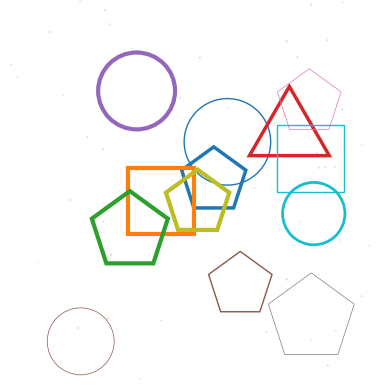[{"shape": "circle", "thickness": 1, "radius": 0.56, "center": [0.591, 0.632]}, {"shape": "pentagon", "thickness": 2.5, "radius": 0.44, "center": [0.555, 0.531]}, {"shape": "square", "thickness": 3, "radius": 0.43, "center": [0.419, 0.478]}, {"shape": "pentagon", "thickness": 3, "radius": 0.52, "center": [0.337, 0.4]}, {"shape": "triangle", "thickness": 2.5, "radius": 0.6, "center": [0.752, 0.656]}, {"shape": "circle", "thickness": 3, "radius": 0.5, "center": [0.355, 0.764]}, {"shape": "pentagon", "thickness": 1, "radius": 0.43, "center": [0.624, 0.26]}, {"shape": "circle", "thickness": 0.5, "radius": 0.43, "center": [0.21, 0.113]}, {"shape": "pentagon", "thickness": 0.5, "radius": 0.44, "center": [0.803, 0.734]}, {"shape": "pentagon", "thickness": 0.5, "radius": 0.59, "center": [0.809, 0.174]}, {"shape": "pentagon", "thickness": 3, "radius": 0.43, "center": [0.513, 0.473]}, {"shape": "square", "thickness": 1, "radius": 0.44, "center": [0.806, 0.589]}, {"shape": "circle", "thickness": 2, "radius": 0.4, "center": [0.815, 0.445]}]